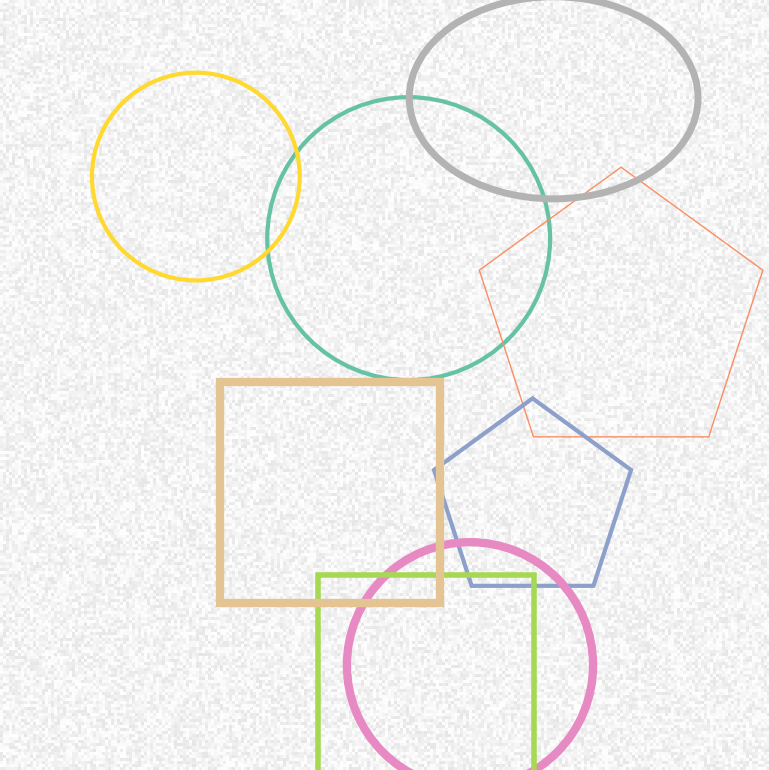[{"shape": "circle", "thickness": 1.5, "radius": 0.92, "center": [0.531, 0.69]}, {"shape": "pentagon", "thickness": 0.5, "radius": 0.97, "center": [0.807, 0.589]}, {"shape": "pentagon", "thickness": 1.5, "radius": 0.67, "center": [0.692, 0.348]}, {"shape": "circle", "thickness": 3, "radius": 0.8, "center": [0.61, 0.136]}, {"shape": "square", "thickness": 2, "radius": 0.7, "center": [0.553, 0.112]}, {"shape": "circle", "thickness": 1.5, "radius": 0.67, "center": [0.254, 0.771]}, {"shape": "square", "thickness": 3, "radius": 0.72, "center": [0.429, 0.361]}, {"shape": "oval", "thickness": 2.5, "radius": 0.94, "center": [0.719, 0.873]}]